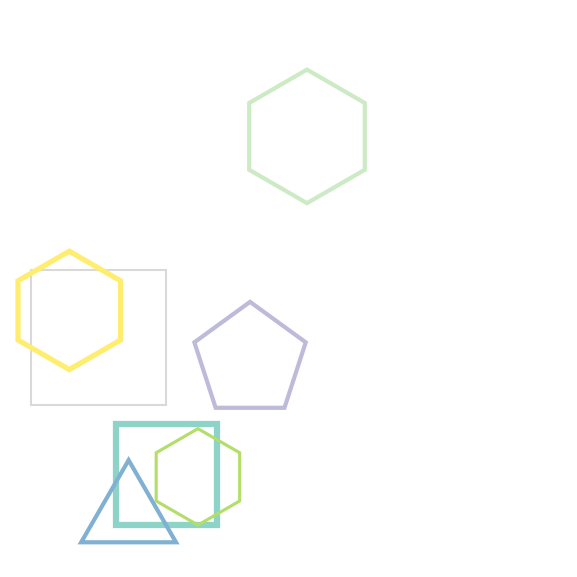[{"shape": "square", "thickness": 3, "radius": 0.44, "center": [0.289, 0.177]}, {"shape": "pentagon", "thickness": 2, "radius": 0.51, "center": [0.433, 0.375]}, {"shape": "triangle", "thickness": 2, "radius": 0.47, "center": [0.223, 0.108]}, {"shape": "hexagon", "thickness": 1.5, "radius": 0.42, "center": [0.343, 0.173]}, {"shape": "square", "thickness": 1, "radius": 0.58, "center": [0.171, 0.415]}, {"shape": "hexagon", "thickness": 2, "radius": 0.58, "center": [0.532, 0.763]}, {"shape": "hexagon", "thickness": 2.5, "radius": 0.51, "center": [0.12, 0.462]}]